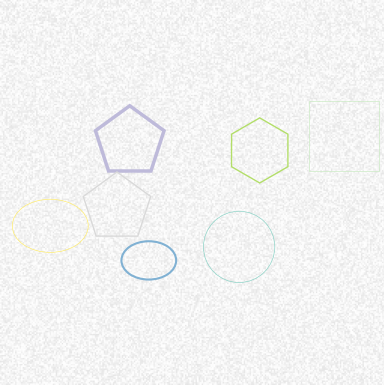[{"shape": "circle", "thickness": 0.5, "radius": 0.46, "center": [0.621, 0.359]}, {"shape": "pentagon", "thickness": 2.5, "radius": 0.47, "center": [0.337, 0.632]}, {"shape": "oval", "thickness": 1.5, "radius": 0.36, "center": [0.386, 0.324]}, {"shape": "hexagon", "thickness": 1, "radius": 0.42, "center": [0.675, 0.609]}, {"shape": "pentagon", "thickness": 1, "radius": 0.46, "center": [0.304, 0.461]}, {"shape": "square", "thickness": 0.5, "radius": 0.46, "center": [0.894, 0.647]}, {"shape": "oval", "thickness": 0.5, "radius": 0.49, "center": [0.131, 0.413]}]